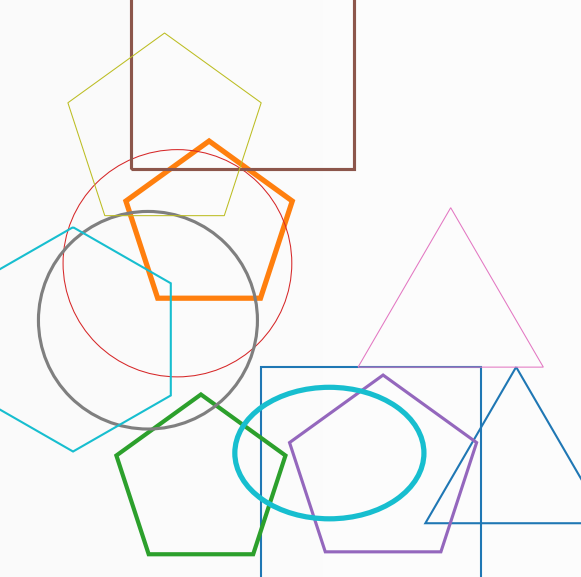[{"shape": "square", "thickness": 1, "radius": 0.94, "center": [0.638, 0.174]}, {"shape": "triangle", "thickness": 1, "radius": 0.9, "center": [0.888, 0.183]}, {"shape": "pentagon", "thickness": 2.5, "radius": 0.75, "center": [0.36, 0.604]}, {"shape": "pentagon", "thickness": 2, "radius": 0.76, "center": [0.346, 0.163]}, {"shape": "circle", "thickness": 0.5, "radius": 0.98, "center": [0.305, 0.543]}, {"shape": "pentagon", "thickness": 1.5, "radius": 0.85, "center": [0.659, 0.18]}, {"shape": "square", "thickness": 1.5, "radius": 0.96, "center": [0.417, 0.899]}, {"shape": "triangle", "thickness": 0.5, "radius": 0.92, "center": [0.775, 0.455]}, {"shape": "circle", "thickness": 1.5, "radius": 0.94, "center": [0.255, 0.445]}, {"shape": "pentagon", "thickness": 0.5, "radius": 0.87, "center": [0.283, 0.767]}, {"shape": "oval", "thickness": 2.5, "radius": 0.81, "center": [0.567, 0.215]}, {"shape": "hexagon", "thickness": 1, "radius": 0.97, "center": [0.126, 0.411]}]